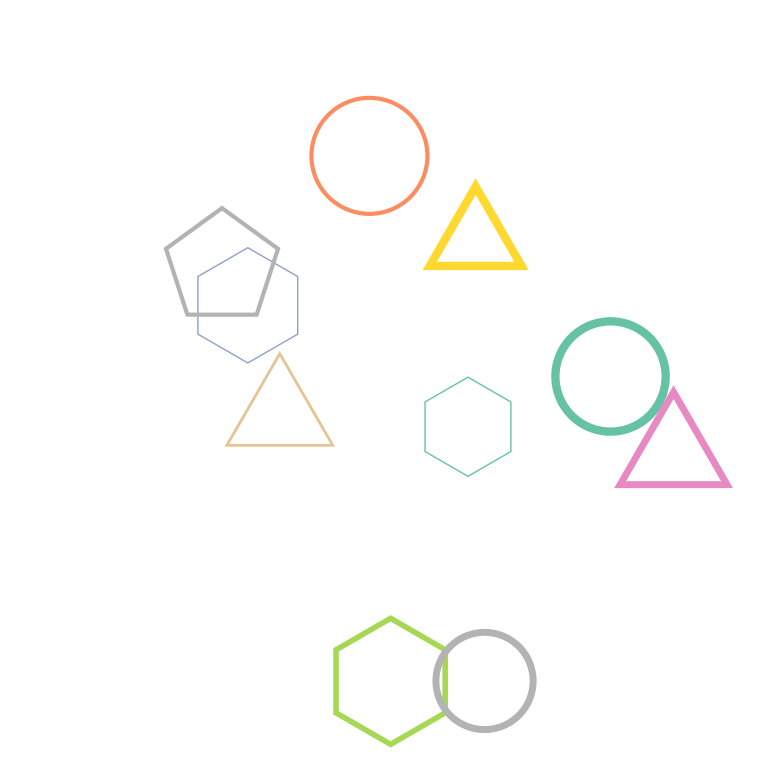[{"shape": "hexagon", "thickness": 0.5, "radius": 0.32, "center": [0.608, 0.446]}, {"shape": "circle", "thickness": 3, "radius": 0.36, "center": [0.793, 0.511]}, {"shape": "circle", "thickness": 1.5, "radius": 0.38, "center": [0.48, 0.798]}, {"shape": "hexagon", "thickness": 0.5, "radius": 0.37, "center": [0.322, 0.603]}, {"shape": "triangle", "thickness": 2.5, "radius": 0.4, "center": [0.875, 0.411]}, {"shape": "hexagon", "thickness": 2, "radius": 0.41, "center": [0.507, 0.115]}, {"shape": "triangle", "thickness": 3, "radius": 0.34, "center": [0.618, 0.689]}, {"shape": "triangle", "thickness": 1, "radius": 0.4, "center": [0.363, 0.461]}, {"shape": "circle", "thickness": 2.5, "radius": 0.32, "center": [0.629, 0.116]}, {"shape": "pentagon", "thickness": 1.5, "radius": 0.38, "center": [0.288, 0.653]}]